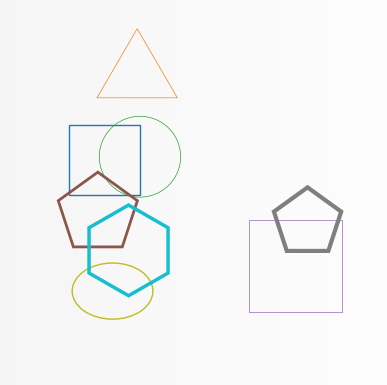[{"shape": "square", "thickness": 1, "radius": 0.46, "center": [0.269, 0.585]}, {"shape": "triangle", "thickness": 0.5, "radius": 0.6, "center": [0.354, 0.806]}, {"shape": "circle", "thickness": 0.5, "radius": 0.52, "center": [0.361, 0.593]}, {"shape": "square", "thickness": 0.5, "radius": 0.6, "center": [0.762, 0.31]}, {"shape": "pentagon", "thickness": 2, "radius": 0.54, "center": [0.252, 0.446]}, {"shape": "pentagon", "thickness": 3, "radius": 0.46, "center": [0.794, 0.422]}, {"shape": "oval", "thickness": 1, "radius": 0.52, "center": [0.29, 0.244]}, {"shape": "hexagon", "thickness": 2.5, "radius": 0.59, "center": [0.332, 0.35]}]